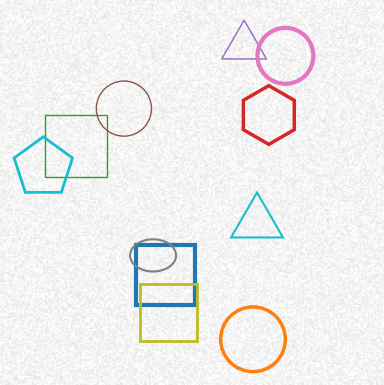[{"shape": "square", "thickness": 3, "radius": 0.39, "center": [0.43, 0.285]}, {"shape": "circle", "thickness": 2.5, "radius": 0.42, "center": [0.657, 0.119]}, {"shape": "square", "thickness": 1, "radius": 0.4, "center": [0.197, 0.621]}, {"shape": "hexagon", "thickness": 2.5, "radius": 0.38, "center": [0.698, 0.701]}, {"shape": "triangle", "thickness": 1, "radius": 0.34, "center": [0.634, 0.88]}, {"shape": "circle", "thickness": 1, "radius": 0.36, "center": [0.322, 0.718]}, {"shape": "circle", "thickness": 3, "radius": 0.36, "center": [0.741, 0.855]}, {"shape": "oval", "thickness": 1.5, "radius": 0.3, "center": [0.398, 0.337]}, {"shape": "square", "thickness": 2, "radius": 0.37, "center": [0.439, 0.187]}, {"shape": "pentagon", "thickness": 2, "radius": 0.4, "center": [0.113, 0.565]}, {"shape": "triangle", "thickness": 1.5, "radius": 0.39, "center": [0.668, 0.422]}]